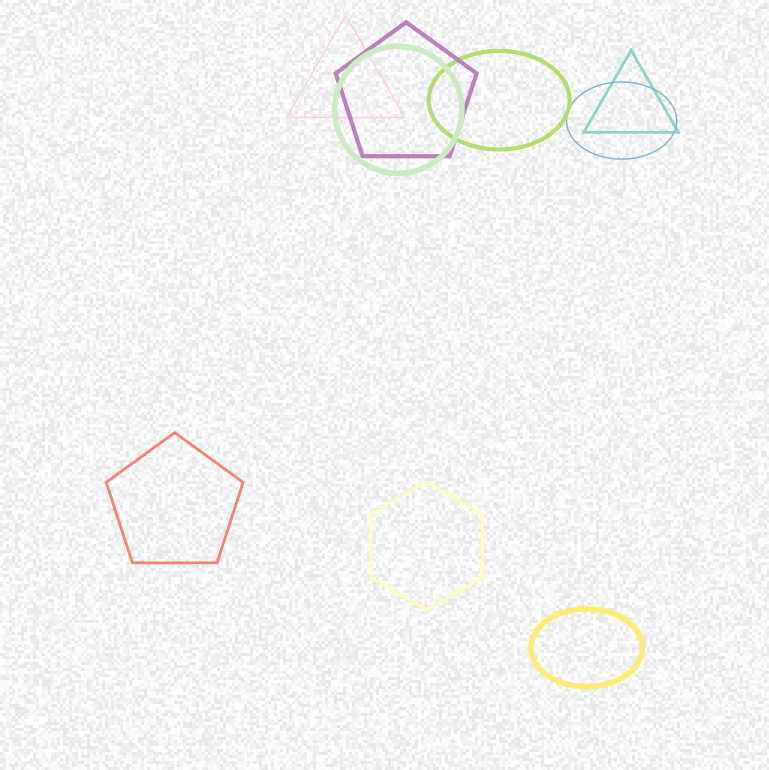[{"shape": "triangle", "thickness": 1, "radius": 0.36, "center": [0.82, 0.864]}, {"shape": "hexagon", "thickness": 1, "radius": 0.42, "center": [0.554, 0.291]}, {"shape": "pentagon", "thickness": 1, "radius": 0.47, "center": [0.227, 0.345]}, {"shape": "oval", "thickness": 0.5, "radius": 0.36, "center": [0.807, 0.843]}, {"shape": "oval", "thickness": 1.5, "radius": 0.46, "center": [0.648, 0.87]}, {"shape": "triangle", "thickness": 0.5, "radius": 0.44, "center": [0.449, 0.892]}, {"shape": "pentagon", "thickness": 1.5, "radius": 0.48, "center": [0.527, 0.875]}, {"shape": "circle", "thickness": 2, "radius": 0.41, "center": [0.517, 0.857]}, {"shape": "oval", "thickness": 2, "radius": 0.36, "center": [0.762, 0.159]}]